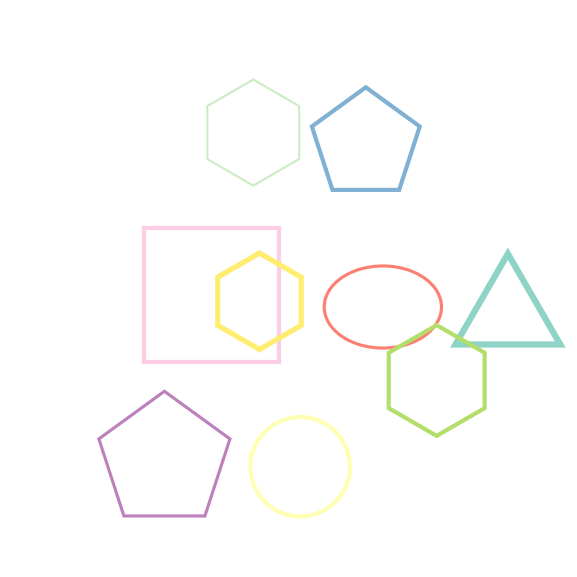[{"shape": "triangle", "thickness": 3, "radius": 0.52, "center": [0.879, 0.455]}, {"shape": "circle", "thickness": 2, "radius": 0.43, "center": [0.52, 0.191]}, {"shape": "oval", "thickness": 1.5, "radius": 0.51, "center": [0.663, 0.468]}, {"shape": "pentagon", "thickness": 2, "radius": 0.49, "center": [0.633, 0.75]}, {"shape": "hexagon", "thickness": 2, "radius": 0.48, "center": [0.756, 0.34]}, {"shape": "square", "thickness": 2, "radius": 0.58, "center": [0.366, 0.488]}, {"shape": "pentagon", "thickness": 1.5, "radius": 0.6, "center": [0.285, 0.202]}, {"shape": "hexagon", "thickness": 1, "radius": 0.46, "center": [0.439, 0.77]}, {"shape": "hexagon", "thickness": 2.5, "radius": 0.42, "center": [0.449, 0.477]}]